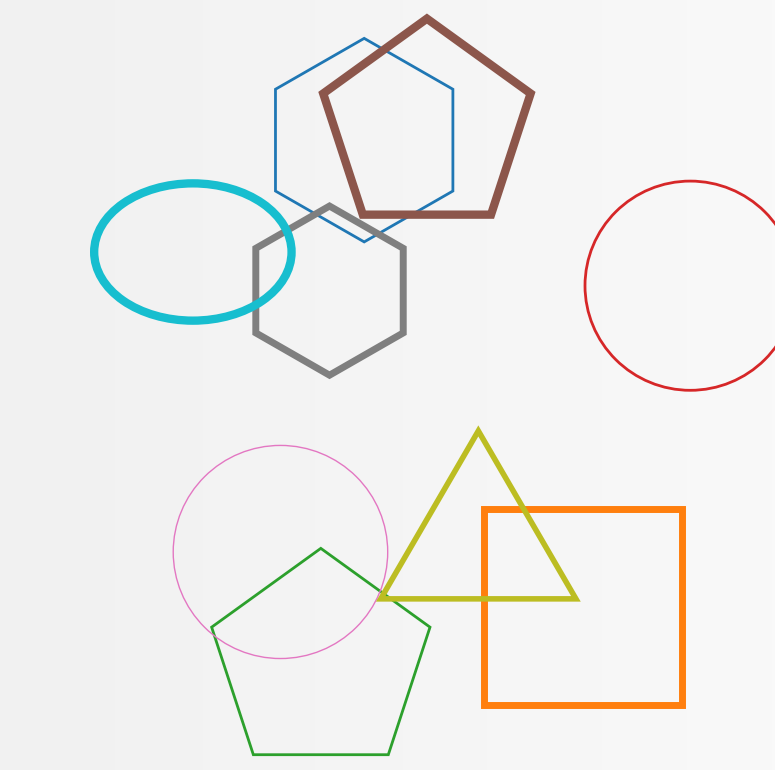[{"shape": "hexagon", "thickness": 1, "radius": 0.66, "center": [0.47, 0.818]}, {"shape": "square", "thickness": 2.5, "radius": 0.64, "center": [0.752, 0.212]}, {"shape": "pentagon", "thickness": 1, "radius": 0.74, "center": [0.414, 0.14]}, {"shape": "circle", "thickness": 1, "radius": 0.68, "center": [0.891, 0.629]}, {"shape": "pentagon", "thickness": 3, "radius": 0.7, "center": [0.551, 0.835]}, {"shape": "circle", "thickness": 0.5, "radius": 0.69, "center": [0.362, 0.283]}, {"shape": "hexagon", "thickness": 2.5, "radius": 0.55, "center": [0.425, 0.623]}, {"shape": "triangle", "thickness": 2, "radius": 0.73, "center": [0.617, 0.295]}, {"shape": "oval", "thickness": 3, "radius": 0.64, "center": [0.249, 0.673]}]